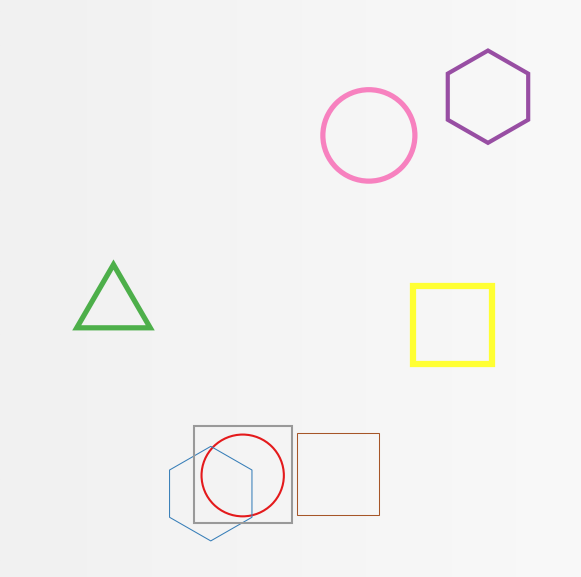[{"shape": "circle", "thickness": 1, "radius": 0.35, "center": [0.418, 0.176]}, {"shape": "hexagon", "thickness": 0.5, "radius": 0.41, "center": [0.363, 0.144]}, {"shape": "triangle", "thickness": 2.5, "radius": 0.36, "center": [0.195, 0.468]}, {"shape": "hexagon", "thickness": 2, "radius": 0.4, "center": [0.84, 0.832]}, {"shape": "square", "thickness": 3, "radius": 0.34, "center": [0.778, 0.436]}, {"shape": "square", "thickness": 0.5, "radius": 0.35, "center": [0.582, 0.179]}, {"shape": "circle", "thickness": 2.5, "radius": 0.4, "center": [0.635, 0.765]}, {"shape": "square", "thickness": 1, "radius": 0.42, "center": [0.418, 0.178]}]